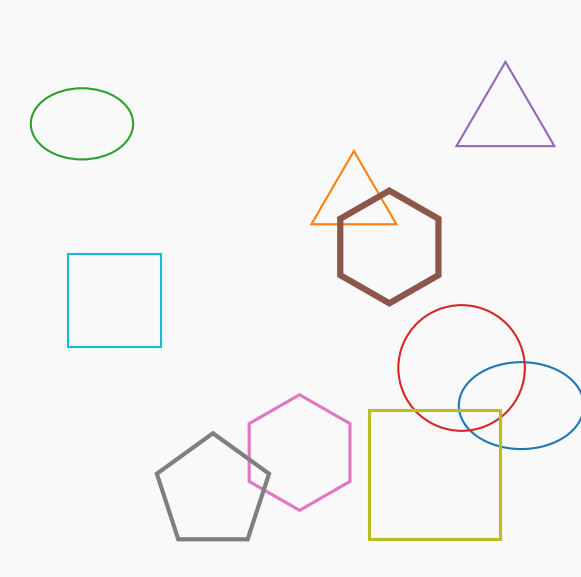[{"shape": "oval", "thickness": 1, "radius": 0.54, "center": [0.897, 0.297]}, {"shape": "triangle", "thickness": 1, "radius": 0.42, "center": [0.609, 0.653]}, {"shape": "oval", "thickness": 1, "radius": 0.44, "center": [0.141, 0.785]}, {"shape": "circle", "thickness": 1, "radius": 0.54, "center": [0.794, 0.362]}, {"shape": "triangle", "thickness": 1, "radius": 0.49, "center": [0.87, 0.795]}, {"shape": "hexagon", "thickness": 3, "radius": 0.49, "center": [0.67, 0.571]}, {"shape": "hexagon", "thickness": 1.5, "radius": 0.5, "center": [0.515, 0.216]}, {"shape": "pentagon", "thickness": 2, "radius": 0.51, "center": [0.366, 0.147]}, {"shape": "square", "thickness": 1.5, "radius": 0.56, "center": [0.748, 0.177]}, {"shape": "square", "thickness": 1, "radius": 0.4, "center": [0.197, 0.479]}]